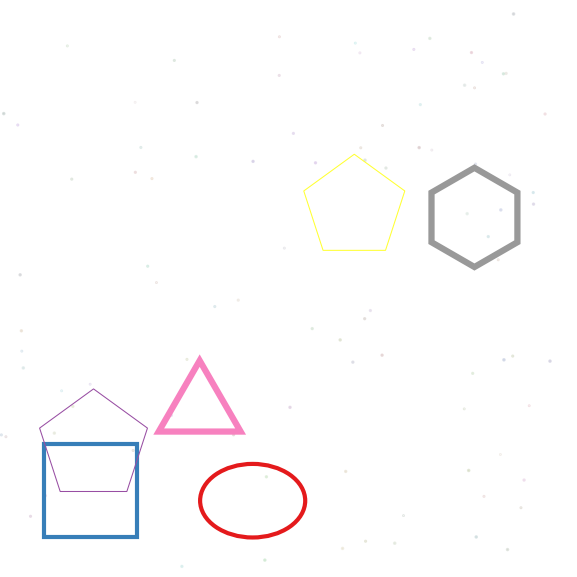[{"shape": "oval", "thickness": 2, "radius": 0.46, "center": [0.438, 0.132]}, {"shape": "square", "thickness": 2, "radius": 0.4, "center": [0.157, 0.15]}, {"shape": "pentagon", "thickness": 0.5, "radius": 0.49, "center": [0.162, 0.228]}, {"shape": "pentagon", "thickness": 0.5, "radius": 0.46, "center": [0.613, 0.64]}, {"shape": "triangle", "thickness": 3, "radius": 0.41, "center": [0.346, 0.293]}, {"shape": "hexagon", "thickness": 3, "radius": 0.43, "center": [0.822, 0.623]}]